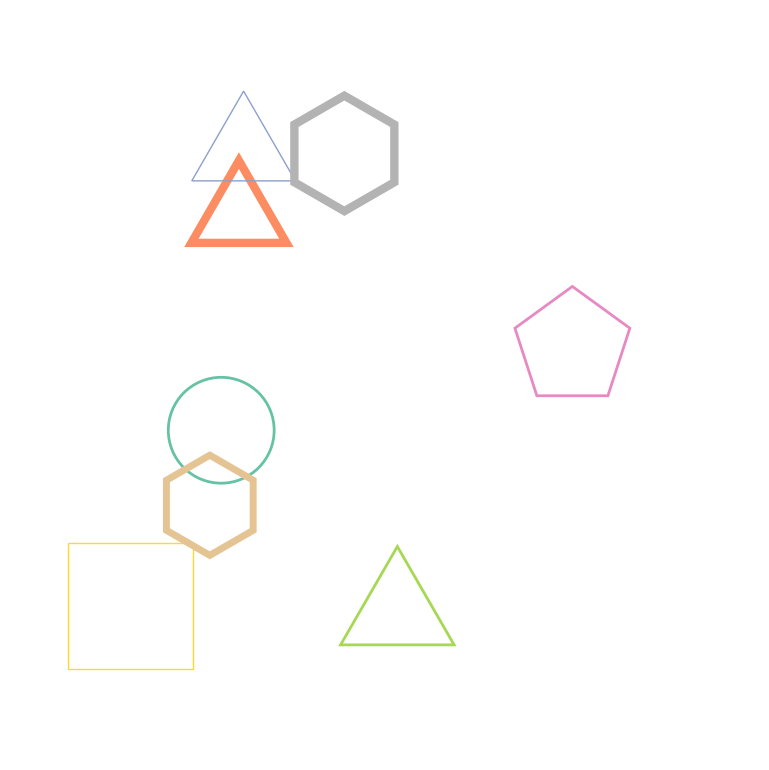[{"shape": "circle", "thickness": 1, "radius": 0.34, "center": [0.287, 0.441]}, {"shape": "triangle", "thickness": 3, "radius": 0.36, "center": [0.31, 0.72]}, {"shape": "triangle", "thickness": 0.5, "radius": 0.39, "center": [0.316, 0.804]}, {"shape": "pentagon", "thickness": 1, "radius": 0.39, "center": [0.743, 0.55]}, {"shape": "triangle", "thickness": 1, "radius": 0.43, "center": [0.516, 0.205]}, {"shape": "square", "thickness": 0.5, "radius": 0.41, "center": [0.17, 0.213]}, {"shape": "hexagon", "thickness": 2.5, "radius": 0.33, "center": [0.272, 0.344]}, {"shape": "hexagon", "thickness": 3, "radius": 0.37, "center": [0.447, 0.801]}]